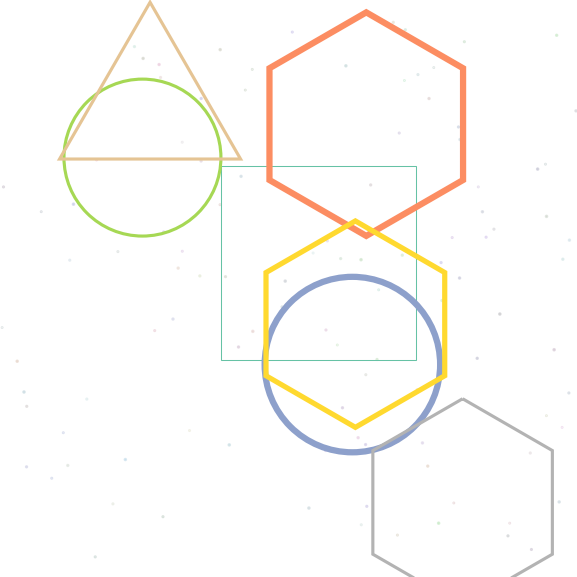[{"shape": "square", "thickness": 0.5, "radius": 0.84, "center": [0.552, 0.544]}, {"shape": "hexagon", "thickness": 3, "radius": 0.97, "center": [0.634, 0.784]}, {"shape": "circle", "thickness": 3, "radius": 0.76, "center": [0.61, 0.368]}, {"shape": "circle", "thickness": 1.5, "radius": 0.68, "center": [0.247, 0.726]}, {"shape": "hexagon", "thickness": 2.5, "radius": 0.89, "center": [0.615, 0.438]}, {"shape": "triangle", "thickness": 1.5, "radius": 0.9, "center": [0.26, 0.814]}, {"shape": "hexagon", "thickness": 1.5, "radius": 0.9, "center": [0.801, 0.129]}]